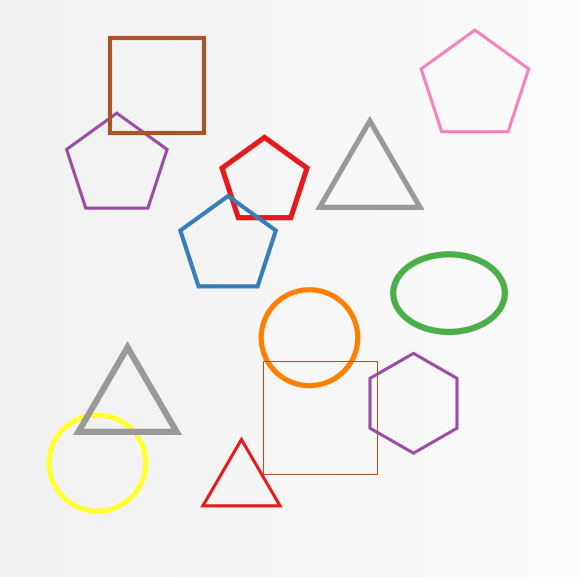[{"shape": "triangle", "thickness": 1.5, "radius": 0.38, "center": [0.415, 0.162]}, {"shape": "pentagon", "thickness": 2.5, "radius": 0.38, "center": [0.455, 0.684]}, {"shape": "pentagon", "thickness": 2, "radius": 0.43, "center": [0.392, 0.573]}, {"shape": "oval", "thickness": 3, "radius": 0.48, "center": [0.773, 0.492]}, {"shape": "hexagon", "thickness": 1.5, "radius": 0.43, "center": [0.711, 0.301]}, {"shape": "pentagon", "thickness": 1.5, "radius": 0.45, "center": [0.201, 0.712]}, {"shape": "circle", "thickness": 2.5, "radius": 0.42, "center": [0.532, 0.414]}, {"shape": "circle", "thickness": 2.5, "radius": 0.42, "center": [0.168, 0.197]}, {"shape": "square", "thickness": 2, "radius": 0.41, "center": [0.27, 0.851]}, {"shape": "square", "thickness": 0.5, "radius": 0.49, "center": [0.551, 0.276]}, {"shape": "pentagon", "thickness": 1.5, "radius": 0.49, "center": [0.817, 0.85]}, {"shape": "triangle", "thickness": 3, "radius": 0.49, "center": [0.219, 0.3]}, {"shape": "triangle", "thickness": 2.5, "radius": 0.5, "center": [0.636, 0.69]}]